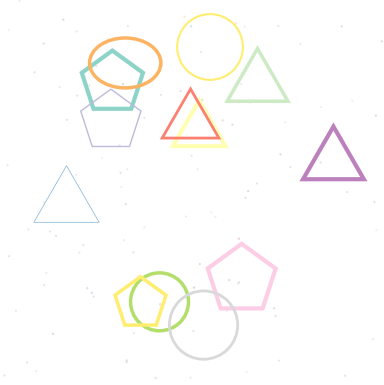[{"shape": "pentagon", "thickness": 3, "radius": 0.42, "center": [0.292, 0.785]}, {"shape": "triangle", "thickness": 3, "radius": 0.4, "center": [0.517, 0.66]}, {"shape": "pentagon", "thickness": 1, "radius": 0.41, "center": [0.288, 0.686]}, {"shape": "triangle", "thickness": 2, "radius": 0.43, "center": [0.495, 0.684]}, {"shape": "triangle", "thickness": 0.5, "radius": 0.49, "center": [0.173, 0.472]}, {"shape": "oval", "thickness": 2.5, "radius": 0.46, "center": [0.325, 0.837]}, {"shape": "circle", "thickness": 2.5, "radius": 0.38, "center": [0.414, 0.216]}, {"shape": "pentagon", "thickness": 3, "radius": 0.46, "center": [0.628, 0.274]}, {"shape": "circle", "thickness": 2, "radius": 0.44, "center": [0.529, 0.156]}, {"shape": "triangle", "thickness": 3, "radius": 0.46, "center": [0.866, 0.58]}, {"shape": "triangle", "thickness": 2.5, "radius": 0.46, "center": [0.669, 0.783]}, {"shape": "circle", "thickness": 1.5, "radius": 0.43, "center": [0.546, 0.878]}, {"shape": "pentagon", "thickness": 2.5, "radius": 0.35, "center": [0.365, 0.212]}]